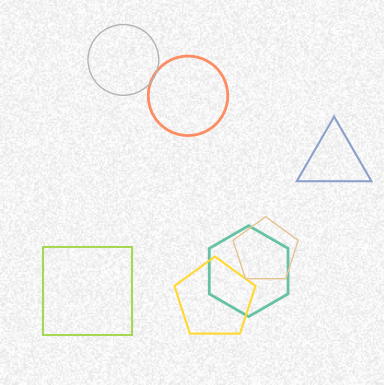[{"shape": "hexagon", "thickness": 2, "radius": 0.59, "center": [0.646, 0.296]}, {"shape": "circle", "thickness": 2, "radius": 0.52, "center": [0.488, 0.751]}, {"shape": "triangle", "thickness": 1.5, "radius": 0.56, "center": [0.868, 0.585]}, {"shape": "square", "thickness": 1.5, "radius": 0.57, "center": [0.227, 0.245]}, {"shape": "pentagon", "thickness": 1.5, "radius": 0.55, "center": [0.558, 0.223]}, {"shape": "pentagon", "thickness": 1, "radius": 0.45, "center": [0.69, 0.348]}, {"shape": "circle", "thickness": 1, "radius": 0.46, "center": [0.32, 0.844]}]